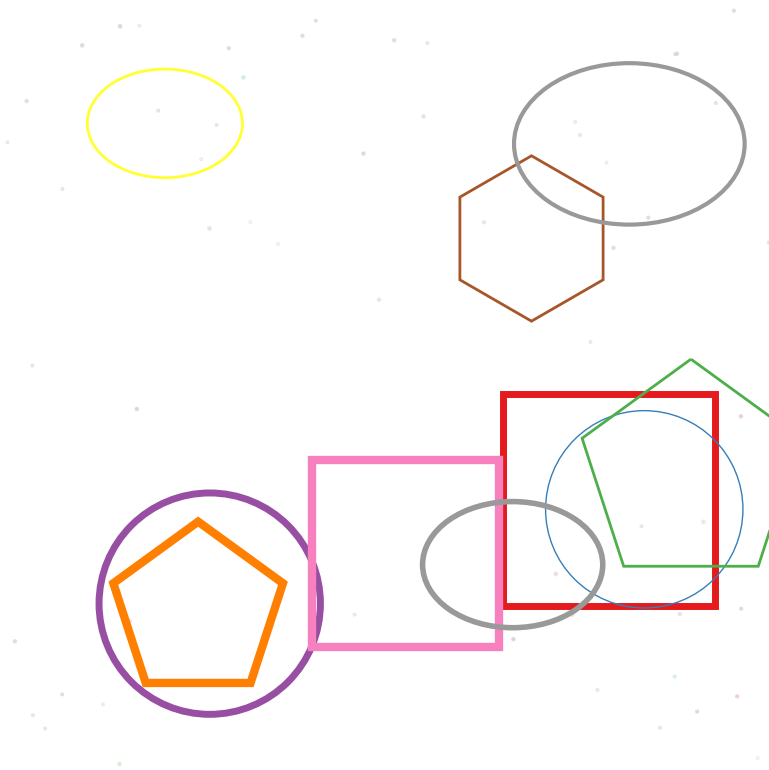[{"shape": "square", "thickness": 2.5, "radius": 0.69, "center": [0.79, 0.351]}, {"shape": "circle", "thickness": 0.5, "radius": 0.64, "center": [0.837, 0.339]}, {"shape": "pentagon", "thickness": 1, "radius": 0.74, "center": [0.897, 0.385]}, {"shape": "circle", "thickness": 2.5, "radius": 0.72, "center": [0.272, 0.216]}, {"shape": "pentagon", "thickness": 3, "radius": 0.58, "center": [0.257, 0.207]}, {"shape": "oval", "thickness": 1, "radius": 0.5, "center": [0.214, 0.84]}, {"shape": "hexagon", "thickness": 1, "radius": 0.54, "center": [0.69, 0.69]}, {"shape": "square", "thickness": 3, "radius": 0.61, "center": [0.527, 0.281]}, {"shape": "oval", "thickness": 2, "radius": 0.58, "center": [0.666, 0.267]}, {"shape": "oval", "thickness": 1.5, "radius": 0.75, "center": [0.817, 0.813]}]